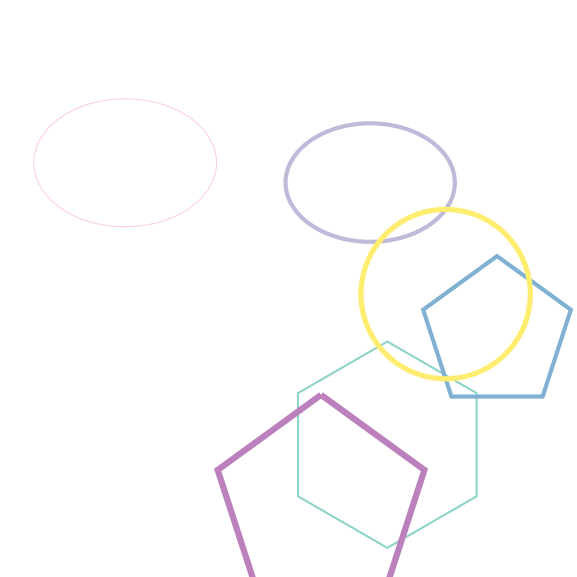[{"shape": "hexagon", "thickness": 1, "radius": 0.89, "center": [0.671, 0.229]}, {"shape": "oval", "thickness": 2, "radius": 0.73, "center": [0.641, 0.683]}, {"shape": "pentagon", "thickness": 2, "radius": 0.67, "center": [0.861, 0.421]}, {"shape": "oval", "thickness": 0.5, "radius": 0.79, "center": [0.217, 0.717]}, {"shape": "pentagon", "thickness": 3, "radius": 0.94, "center": [0.556, 0.127]}, {"shape": "circle", "thickness": 2.5, "radius": 0.73, "center": [0.772, 0.49]}]